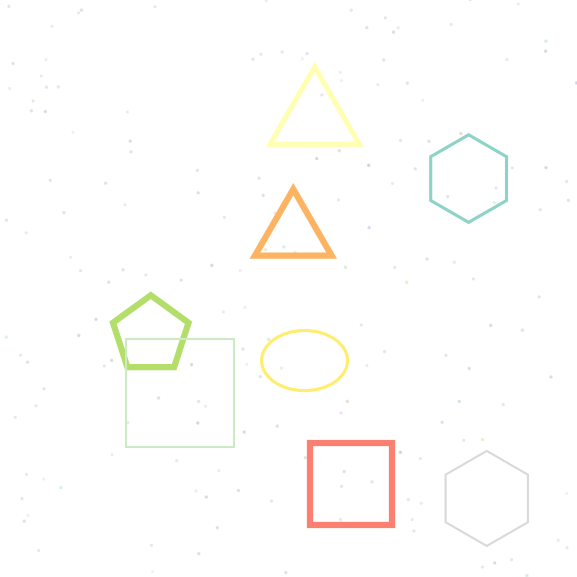[{"shape": "hexagon", "thickness": 1.5, "radius": 0.38, "center": [0.811, 0.69]}, {"shape": "triangle", "thickness": 2.5, "radius": 0.45, "center": [0.545, 0.794]}, {"shape": "square", "thickness": 3, "radius": 0.35, "center": [0.608, 0.16]}, {"shape": "triangle", "thickness": 3, "radius": 0.38, "center": [0.508, 0.595]}, {"shape": "pentagon", "thickness": 3, "radius": 0.34, "center": [0.261, 0.419]}, {"shape": "hexagon", "thickness": 1, "radius": 0.41, "center": [0.843, 0.136]}, {"shape": "square", "thickness": 1, "radius": 0.47, "center": [0.312, 0.318]}, {"shape": "oval", "thickness": 1.5, "radius": 0.37, "center": [0.527, 0.375]}]